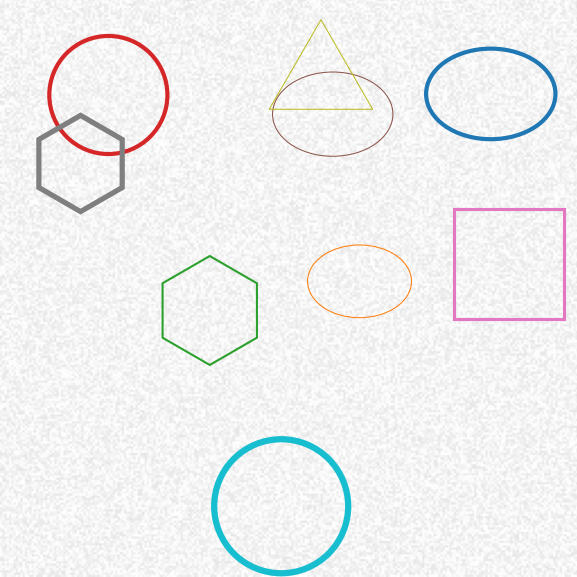[{"shape": "oval", "thickness": 2, "radius": 0.56, "center": [0.85, 0.836]}, {"shape": "oval", "thickness": 0.5, "radius": 0.45, "center": [0.623, 0.512]}, {"shape": "hexagon", "thickness": 1, "radius": 0.47, "center": [0.363, 0.461]}, {"shape": "circle", "thickness": 2, "radius": 0.51, "center": [0.188, 0.835]}, {"shape": "oval", "thickness": 0.5, "radius": 0.52, "center": [0.576, 0.801]}, {"shape": "square", "thickness": 1.5, "radius": 0.48, "center": [0.882, 0.542]}, {"shape": "hexagon", "thickness": 2.5, "radius": 0.42, "center": [0.139, 0.716]}, {"shape": "triangle", "thickness": 0.5, "radius": 0.52, "center": [0.556, 0.862]}, {"shape": "circle", "thickness": 3, "radius": 0.58, "center": [0.487, 0.123]}]